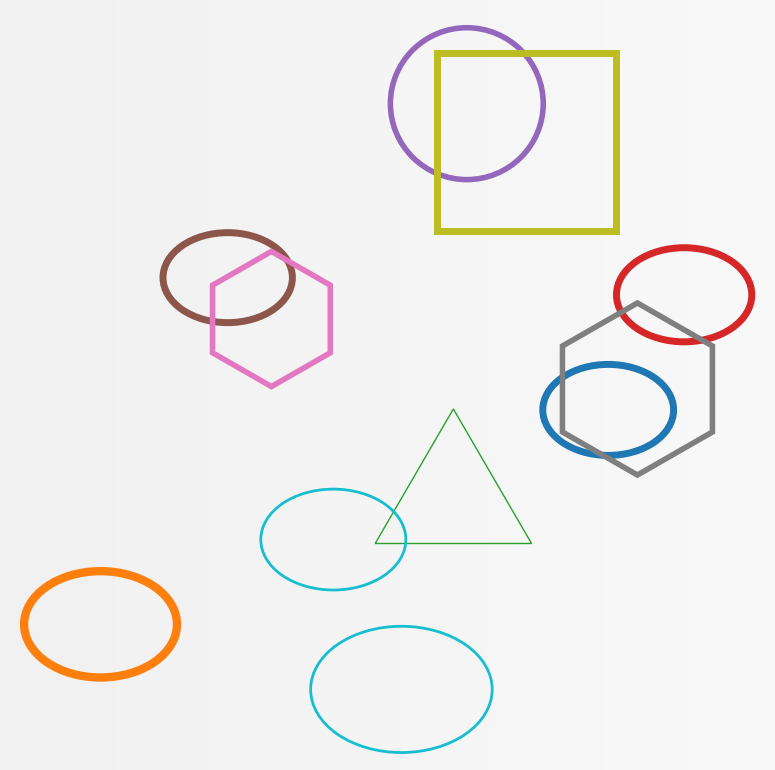[{"shape": "oval", "thickness": 2.5, "radius": 0.42, "center": [0.785, 0.468]}, {"shape": "oval", "thickness": 3, "radius": 0.49, "center": [0.13, 0.189]}, {"shape": "triangle", "thickness": 0.5, "radius": 0.58, "center": [0.585, 0.352]}, {"shape": "oval", "thickness": 2.5, "radius": 0.44, "center": [0.883, 0.617]}, {"shape": "circle", "thickness": 2, "radius": 0.49, "center": [0.602, 0.865]}, {"shape": "oval", "thickness": 2.5, "radius": 0.42, "center": [0.294, 0.639]}, {"shape": "hexagon", "thickness": 2, "radius": 0.44, "center": [0.35, 0.586]}, {"shape": "hexagon", "thickness": 2, "radius": 0.56, "center": [0.822, 0.495]}, {"shape": "square", "thickness": 2.5, "radius": 0.58, "center": [0.68, 0.816]}, {"shape": "oval", "thickness": 1, "radius": 0.47, "center": [0.43, 0.299]}, {"shape": "oval", "thickness": 1, "radius": 0.59, "center": [0.518, 0.105]}]